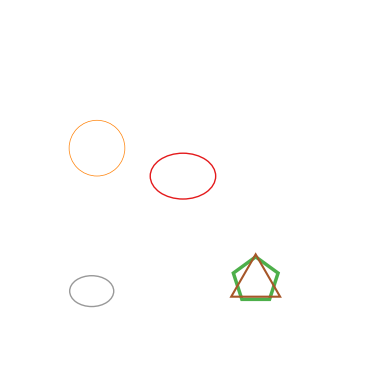[{"shape": "oval", "thickness": 1, "radius": 0.42, "center": [0.475, 0.543]}, {"shape": "pentagon", "thickness": 2.5, "radius": 0.31, "center": [0.664, 0.272]}, {"shape": "circle", "thickness": 0.5, "radius": 0.36, "center": [0.252, 0.615]}, {"shape": "triangle", "thickness": 1.5, "radius": 0.37, "center": [0.664, 0.266]}, {"shape": "oval", "thickness": 1, "radius": 0.29, "center": [0.238, 0.244]}]